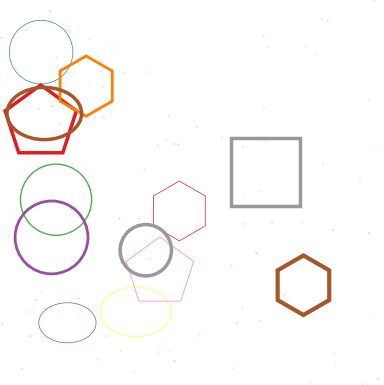[{"shape": "pentagon", "thickness": 2.5, "radius": 0.49, "center": [0.106, 0.682]}, {"shape": "hexagon", "thickness": 0.5, "radius": 0.39, "center": [0.466, 0.452]}, {"shape": "circle", "thickness": 0.5, "radius": 0.41, "center": [0.107, 0.865]}, {"shape": "circle", "thickness": 1, "radius": 0.46, "center": [0.146, 0.481]}, {"shape": "circle", "thickness": 2, "radius": 0.47, "center": [0.134, 0.383]}, {"shape": "oval", "thickness": 0.5, "radius": 0.37, "center": [0.175, 0.162]}, {"shape": "hexagon", "thickness": 2, "radius": 0.39, "center": [0.224, 0.776]}, {"shape": "oval", "thickness": 0.5, "radius": 0.46, "center": [0.353, 0.19]}, {"shape": "oval", "thickness": 2.5, "radius": 0.48, "center": [0.115, 0.705]}, {"shape": "hexagon", "thickness": 3, "radius": 0.39, "center": [0.788, 0.259]}, {"shape": "pentagon", "thickness": 0.5, "radius": 0.46, "center": [0.415, 0.292]}, {"shape": "circle", "thickness": 2.5, "radius": 0.33, "center": [0.379, 0.35]}, {"shape": "square", "thickness": 2.5, "radius": 0.45, "center": [0.69, 0.553]}]